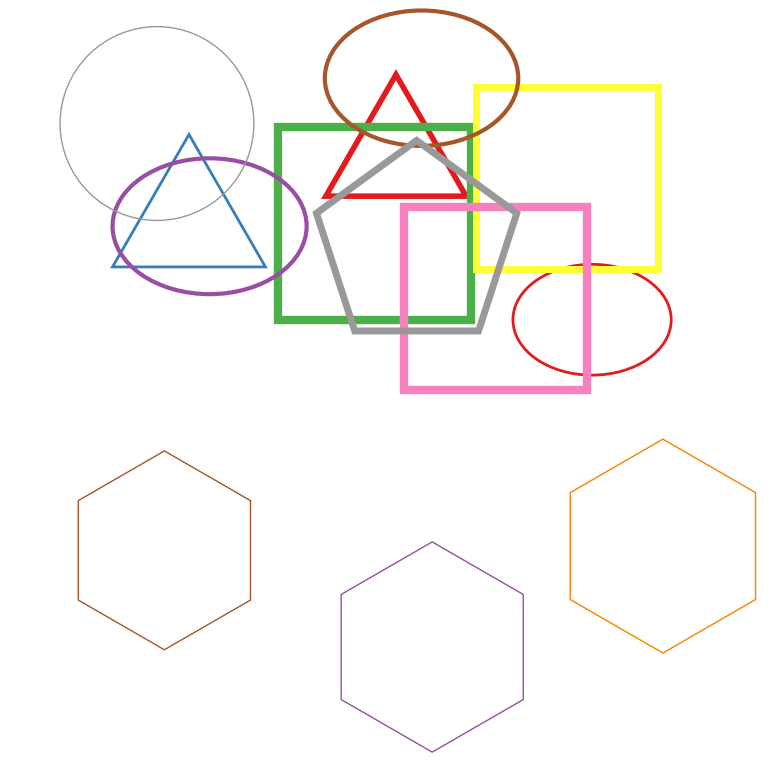[{"shape": "triangle", "thickness": 2, "radius": 0.53, "center": [0.514, 0.798]}, {"shape": "oval", "thickness": 1, "radius": 0.51, "center": [0.769, 0.585]}, {"shape": "triangle", "thickness": 1, "radius": 0.57, "center": [0.245, 0.711]}, {"shape": "square", "thickness": 3, "radius": 0.63, "center": [0.487, 0.71]}, {"shape": "oval", "thickness": 1.5, "radius": 0.63, "center": [0.272, 0.706]}, {"shape": "hexagon", "thickness": 0.5, "radius": 0.68, "center": [0.561, 0.16]}, {"shape": "hexagon", "thickness": 0.5, "radius": 0.69, "center": [0.861, 0.291]}, {"shape": "square", "thickness": 2.5, "radius": 0.59, "center": [0.737, 0.769]}, {"shape": "oval", "thickness": 1.5, "radius": 0.63, "center": [0.547, 0.898]}, {"shape": "hexagon", "thickness": 0.5, "radius": 0.65, "center": [0.213, 0.285]}, {"shape": "square", "thickness": 3, "radius": 0.59, "center": [0.644, 0.612]}, {"shape": "circle", "thickness": 0.5, "radius": 0.63, "center": [0.204, 0.84]}, {"shape": "pentagon", "thickness": 2.5, "radius": 0.68, "center": [0.541, 0.681]}]